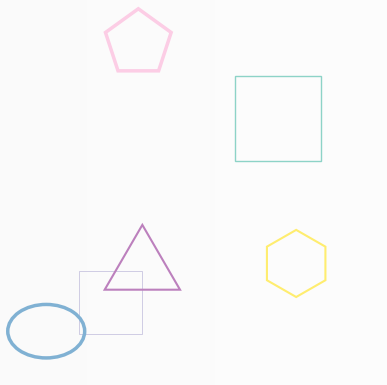[{"shape": "square", "thickness": 1, "radius": 0.55, "center": [0.718, 0.691]}, {"shape": "square", "thickness": 0.5, "radius": 0.4, "center": [0.285, 0.215]}, {"shape": "oval", "thickness": 2.5, "radius": 0.5, "center": [0.119, 0.14]}, {"shape": "pentagon", "thickness": 2.5, "radius": 0.45, "center": [0.357, 0.888]}, {"shape": "triangle", "thickness": 1.5, "radius": 0.56, "center": [0.367, 0.304]}, {"shape": "hexagon", "thickness": 1.5, "radius": 0.44, "center": [0.764, 0.316]}]